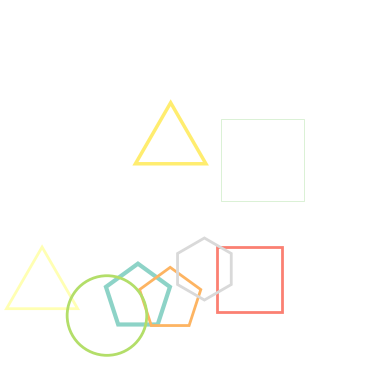[{"shape": "pentagon", "thickness": 3, "radius": 0.44, "center": [0.358, 0.228]}, {"shape": "triangle", "thickness": 2, "radius": 0.53, "center": [0.109, 0.252]}, {"shape": "square", "thickness": 2, "radius": 0.42, "center": [0.648, 0.273]}, {"shape": "pentagon", "thickness": 2, "radius": 0.42, "center": [0.442, 0.222]}, {"shape": "circle", "thickness": 2, "radius": 0.52, "center": [0.278, 0.18]}, {"shape": "hexagon", "thickness": 2, "radius": 0.4, "center": [0.531, 0.301]}, {"shape": "square", "thickness": 0.5, "radius": 0.53, "center": [0.682, 0.585]}, {"shape": "triangle", "thickness": 2.5, "radius": 0.53, "center": [0.443, 0.627]}]